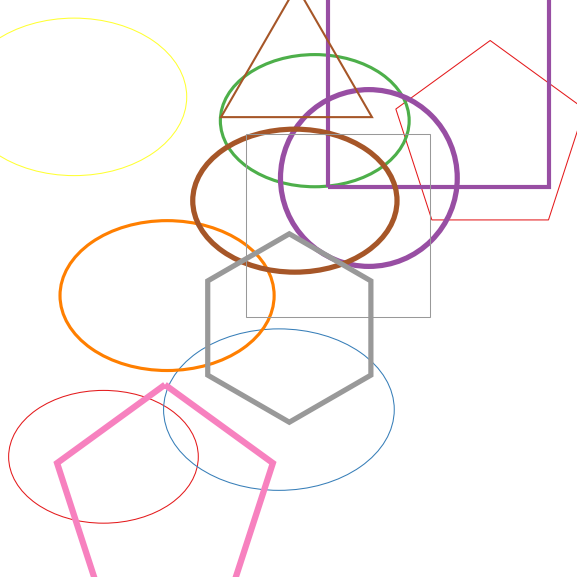[{"shape": "pentagon", "thickness": 0.5, "radius": 0.86, "center": [0.849, 0.757]}, {"shape": "oval", "thickness": 0.5, "radius": 0.82, "center": [0.179, 0.208]}, {"shape": "oval", "thickness": 0.5, "radius": 1.0, "center": [0.483, 0.29]}, {"shape": "oval", "thickness": 1.5, "radius": 0.82, "center": [0.545, 0.79]}, {"shape": "circle", "thickness": 2.5, "radius": 0.77, "center": [0.639, 0.691]}, {"shape": "square", "thickness": 2, "radius": 0.96, "center": [0.76, 0.866]}, {"shape": "oval", "thickness": 1.5, "radius": 0.93, "center": [0.289, 0.487]}, {"shape": "oval", "thickness": 0.5, "radius": 0.97, "center": [0.129, 0.831]}, {"shape": "triangle", "thickness": 1, "radius": 0.75, "center": [0.513, 0.872]}, {"shape": "oval", "thickness": 2.5, "radius": 0.88, "center": [0.511, 0.652]}, {"shape": "pentagon", "thickness": 3, "radius": 0.98, "center": [0.286, 0.137]}, {"shape": "square", "thickness": 0.5, "radius": 0.79, "center": [0.586, 0.608]}, {"shape": "hexagon", "thickness": 2.5, "radius": 0.82, "center": [0.501, 0.431]}]